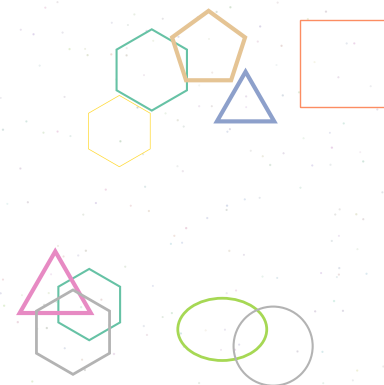[{"shape": "hexagon", "thickness": 1.5, "radius": 0.53, "center": [0.394, 0.818]}, {"shape": "hexagon", "thickness": 1.5, "radius": 0.46, "center": [0.232, 0.209]}, {"shape": "square", "thickness": 1, "radius": 0.57, "center": [0.893, 0.835]}, {"shape": "triangle", "thickness": 3, "radius": 0.43, "center": [0.638, 0.728]}, {"shape": "triangle", "thickness": 3, "radius": 0.53, "center": [0.144, 0.24]}, {"shape": "oval", "thickness": 2, "radius": 0.58, "center": [0.577, 0.144]}, {"shape": "hexagon", "thickness": 0.5, "radius": 0.46, "center": [0.31, 0.66]}, {"shape": "pentagon", "thickness": 3, "radius": 0.5, "center": [0.542, 0.872]}, {"shape": "circle", "thickness": 1.5, "radius": 0.51, "center": [0.709, 0.101]}, {"shape": "hexagon", "thickness": 2, "radius": 0.55, "center": [0.19, 0.137]}]